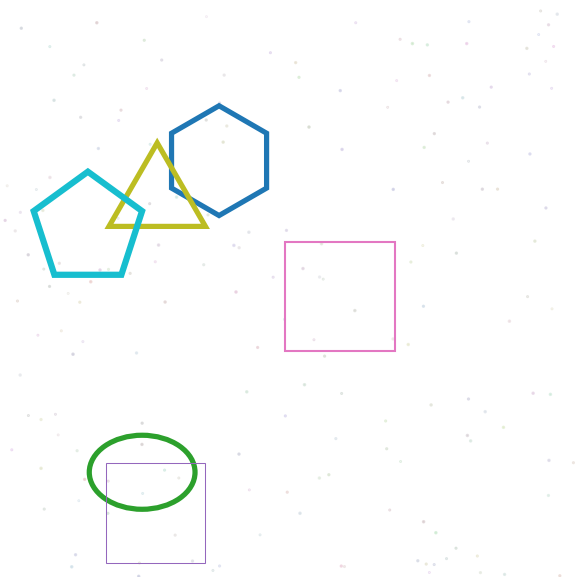[{"shape": "hexagon", "thickness": 2.5, "radius": 0.48, "center": [0.379, 0.721]}, {"shape": "oval", "thickness": 2.5, "radius": 0.46, "center": [0.246, 0.181]}, {"shape": "square", "thickness": 0.5, "radius": 0.43, "center": [0.269, 0.111]}, {"shape": "square", "thickness": 1, "radius": 0.47, "center": [0.589, 0.485]}, {"shape": "triangle", "thickness": 2.5, "radius": 0.48, "center": [0.272, 0.655]}, {"shape": "pentagon", "thickness": 3, "radius": 0.49, "center": [0.152, 0.603]}]